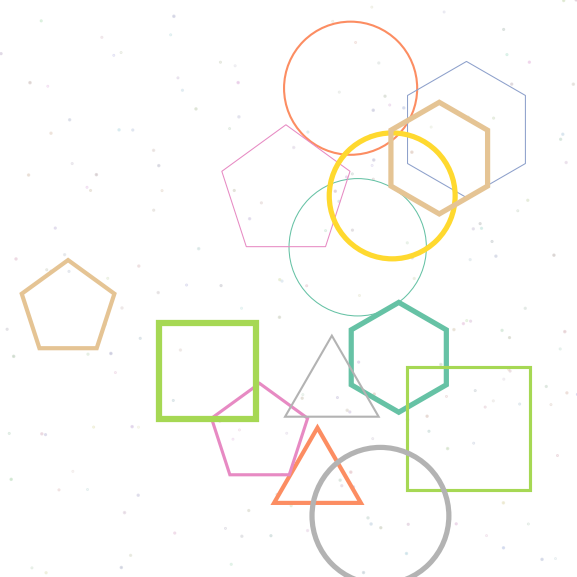[{"shape": "hexagon", "thickness": 2.5, "radius": 0.48, "center": [0.691, 0.38]}, {"shape": "circle", "thickness": 0.5, "radius": 0.59, "center": [0.619, 0.571]}, {"shape": "triangle", "thickness": 2, "radius": 0.43, "center": [0.55, 0.172]}, {"shape": "circle", "thickness": 1, "radius": 0.58, "center": [0.607, 0.846]}, {"shape": "hexagon", "thickness": 0.5, "radius": 0.59, "center": [0.808, 0.775]}, {"shape": "pentagon", "thickness": 0.5, "radius": 0.58, "center": [0.495, 0.666]}, {"shape": "pentagon", "thickness": 1.5, "radius": 0.44, "center": [0.449, 0.248]}, {"shape": "square", "thickness": 3, "radius": 0.42, "center": [0.359, 0.357]}, {"shape": "square", "thickness": 1.5, "radius": 0.53, "center": [0.811, 0.256]}, {"shape": "circle", "thickness": 2.5, "radius": 0.55, "center": [0.679, 0.66]}, {"shape": "hexagon", "thickness": 2.5, "radius": 0.48, "center": [0.761, 0.725]}, {"shape": "pentagon", "thickness": 2, "radius": 0.42, "center": [0.118, 0.464]}, {"shape": "circle", "thickness": 2.5, "radius": 0.59, "center": [0.659, 0.106]}, {"shape": "triangle", "thickness": 1, "radius": 0.47, "center": [0.575, 0.324]}]